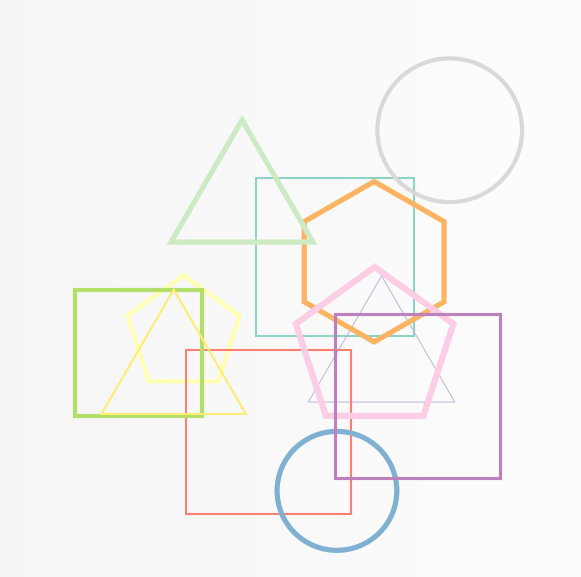[{"shape": "square", "thickness": 1, "radius": 0.68, "center": [0.577, 0.554]}, {"shape": "pentagon", "thickness": 2, "radius": 0.51, "center": [0.316, 0.421]}, {"shape": "triangle", "thickness": 0.5, "radius": 0.73, "center": [0.656, 0.376]}, {"shape": "square", "thickness": 1, "radius": 0.71, "center": [0.461, 0.251]}, {"shape": "circle", "thickness": 2.5, "radius": 0.52, "center": [0.58, 0.149]}, {"shape": "hexagon", "thickness": 2.5, "radius": 0.69, "center": [0.644, 0.546]}, {"shape": "square", "thickness": 2, "radius": 0.55, "center": [0.239, 0.388]}, {"shape": "pentagon", "thickness": 3, "radius": 0.71, "center": [0.645, 0.394]}, {"shape": "circle", "thickness": 2, "radius": 0.62, "center": [0.774, 0.774]}, {"shape": "square", "thickness": 1.5, "radius": 0.71, "center": [0.718, 0.314]}, {"shape": "triangle", "thickness": 2.5, "radius": 0.7, "center": [0.416, 0.65]}, {"shape": "triangle", "thickness": 1, "radius": 0.72, "center": [0.299, 0.354]}]